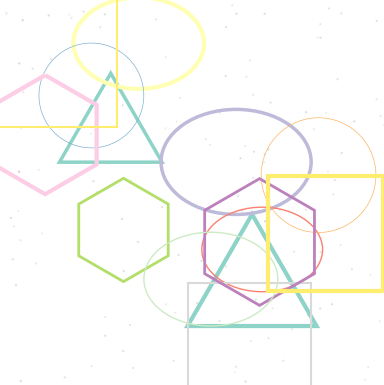[{"shape": "triangle", "thickness": 3, "radius": 0.97, "center": [0.655, 0.25]}, {"shape": "triangle", "thickness": 2.5, "radius": 0.77, "center": [0.288, 0.656]}, {"shape": "oval", "thickness": 3, "radius": 0.85, "center": [0.36, 0.888]}, {"shape": "oval", "thickness": 2.5, "radius": 0.97, "center": [0.613, 0.579]}, {"shape": "oval", "thickness": 1, "radius": 0.78, "center": [0.681, 0.352]}, {"shape": "circle", "thickness": 0.5, "radius": 0.68, "center": [0.237, 0.752]}, {"shape": "circle", "thickness": 0.5, "radius": 0.75, "center": [0.827, 0.545]}, {"shape": "hexagon", "thickness": 2, "radius": 0.67, "center": [0.321, 0.403]}, {"shape": "hexagon", "thickness": 3, "radius": 0.77, "center": [0.117, 0.65]}, {"shape": "square", "thickness": 1.5, "radius": 0.79, "center": [0.648, 0.106]}, {"shape": "hexagon", "thickness": 2, "radius": 0.82, "center": [0.674, 0.371]}, {"shape": "oval", "thickness": 1, "radius": 0.87, "center": [0.548, 0.275]}, {"shape": "square", "thickness": 3, "radius": 0.75, "center": [0.845, 0.393]}, {"shape": "square", "thickness": 1.5, "radius": 0.9, "center": [0.124, 0.85]}]